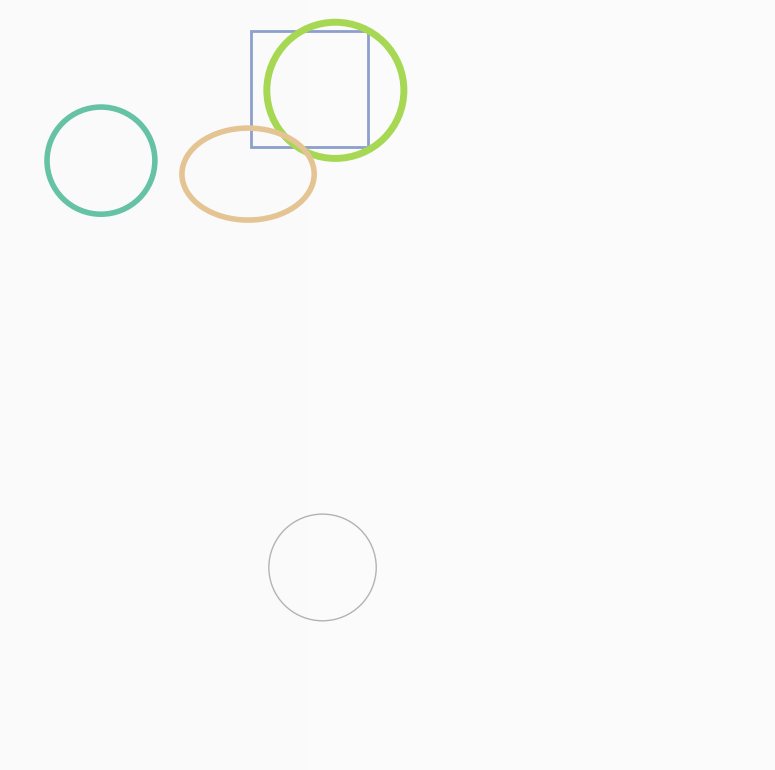[{"shape": "circle", "thickness": 2, "radius": 0.35, "center": [0.13, 0.791]}, {"shape": "square", "thickness": 1, "radius": 0.38, "center": [0.399, 0.885]}, {"shape": "circle", "thickness": 2.5, "radius": 0.44, "center": [0.433, 0.883]}, {"shape": "oval", "thickness": 2, "radius": 0.43, "center": [0.32, 0.774]}, {"shape": "circle", "thickness": 0.5, "radius": 0.35, "center": [0.416, 0.263]}]